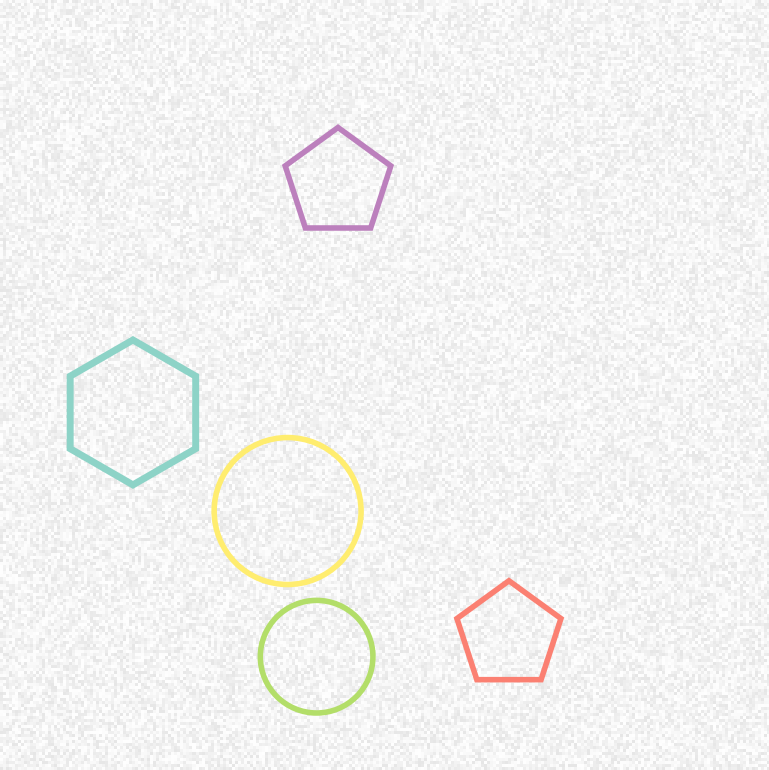[{"shape": "hexagon", "thickness": 2.5, "radius": 0.47, "center": [0.173, 0.464]}, {"shape": "pentagon", "thickness": 2, "radius": 0.35, "center": [0.661, 0.175]}, {"shape": "circle", "thickness": 2, "radius": 0.37, "center": [0.411, 0.147]}, {"shape": "pentagon", "thickness": 2, "radius": 0.36, "center": [0.439, 0.762]}, {"shape": "circle", "thickness": 2, "radius": 0.48, "center": [0.374, 0.336]}]